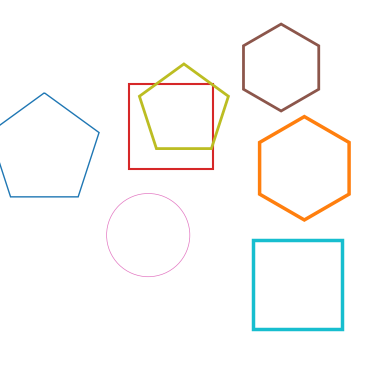[{"shape": "pentagon", "thickness": 1, "radius": 0.75, "center": [0.115, 0.61]}, {"shape": "hexagon", "thickness": 2.5, "radius": 0.67, "center": [0.791, 0.563]}, {"shape": "square", "thickness": 1.5, "radius": 0.55, "center": [0.444, 0.671]}, {"shape": "hexagon", "thickness": 2, "radius": 0.56, "center": [0.73, 0.825]}, {"shape": "circle", "thickness": 0.5, "radius": 0.54, "center": [0.385, 0.389]}, {"shape": "pentagon", "thickness": 2, "radius": 0.61, "center": [0.478, 0.712]}, {"shape": "square", "thickness": 2.5, "radius": 0.58, "center": [0.772, 0.26]}]